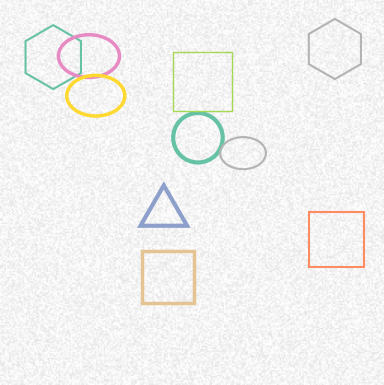[{"shape": "hexagon", "thickness": 1.5, "radius": 0.42, "center": [0.138, 0.852]}, {"shape": "circle", "thickness": 3, "radius": 0.32, "center": [0.514, 0.642]}, {"shape": "square", "thickness": 1.5, "radius": 0.36, "center": [0.875, 0.378]}, {"shape": "triangle", "thickness": 3, "radius": 0.35, "center": [0.425, 0.449]}, {"shape": "oval", "thickness": 2.5, "radius": 0.4, "center": [0.231, 0.854]}, {"shape": "square", "thickness": 1, "radius": 0.38, "center": [0.525, 0.788]}, {"shape": "oval", "thickness": 2.5, "radius": 0.38, "center": [0.249, 0.751]}, {"shape": "square", "thickness": 2.5, "radius": 0.34, "center": [0.436, 0.28]}, {"shape": "hexagon", "thickness": 1.5, "radius": 0.39, "center": [0.87, 0.873]}, {"shape": "oval", "thickness": 1.5, "radius": 0.3, "center": [0.631, 0.602]}]